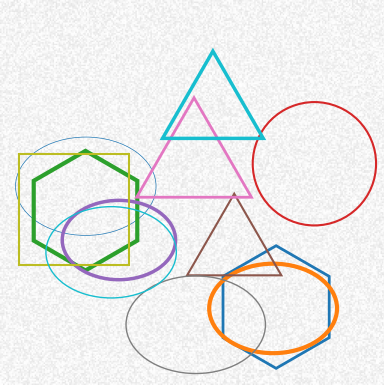[{"shape": "hexagon", "thickness": 2, "radius": 0.8, "center": [0.717, 0.203]}, {"shape": "oval", "thickness": 0.5, "radius": 0.91, "center": [0.223, 0.516]}, {"shape": "oval", "thickness": 3, "radius": 0.83, "center": [0.709, 0.199]}, {"shape": "hexagon", "thickness": 3, "radius": 0.78, "center": [0.222, 0.453]}, {"shape": "circle", "thickness": 1.5, "radius": 0.8, "center": [0.817, 0.575]}, {"shape": "oval", "thickness": 2.5, "radius": 0.74, "center": [0.309, 0.377]}, {"shape": "triangle", "thickness": 1.5, "radius": 0.71, "center": [0.608, 0.356]}, {"shape": "triangle", "thickness": 2, "radius": 0.86, "center": [0.504, 0.574]}, {"shape": "oval", "thickness": 1, "radius": 0.91, "center": [0.508, 0.157]}, {"shape": "square", "thickness": 1.5, "radius": 0.72, "center": [0.192, 0.455]}, {"shape": "triangle", "thickness": 2.5, "radius": 0.76, "center": [0.553, 0.716]}, {"shape": "oval", "thickness": 1, "radius": 0.85, "center": [0.289, 0.345]}]